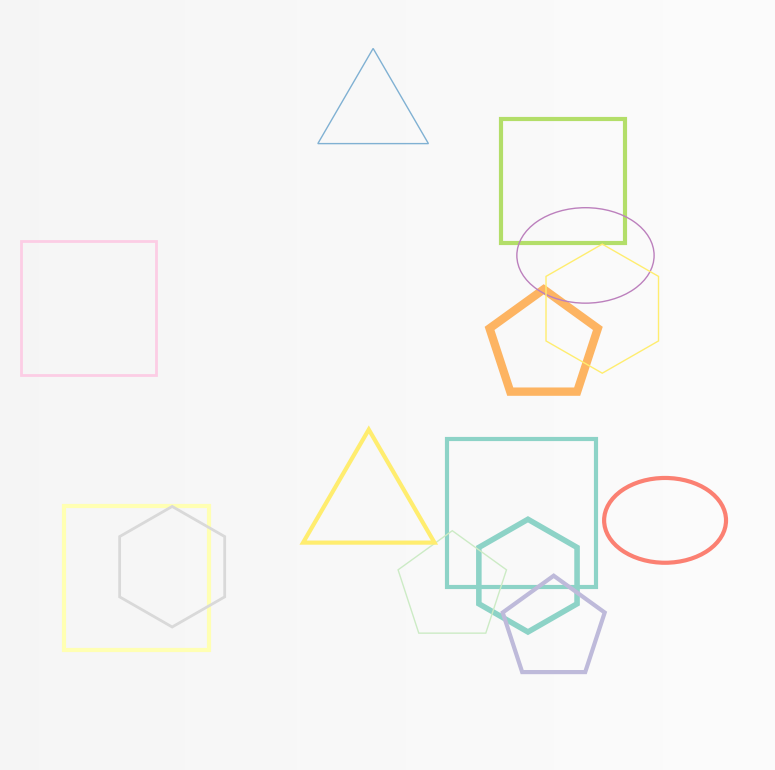[{"shape": "square", "thickness": 1.5, "radius": 0.48, "center": [0.673, 0.334]}, {"shape": "hexagon", "thickness": 2, "radius": 0.37, "center": [0.681, 0.252]}, {"shape": "square", "thickness": 1.5, "radius": 0.47, "center": [0.176, 0.249]}, {"shape": "pentagon", "thickness": 1.5, "radius": 0.35, "center": [0.714, 0.183]}, {"shape": "oval", "thickness": 1.5, "radius": 0.39, "center": [0.858, 0.324]}, {"shape": "triangle", "thickness": 0.5, "radius": 0.41, "center": [0.481, 0.855]}, {"shape": "pentagon", "thickness": 3, "radius": 0.37, "center": [0.702, 0.551]}, {"shape": "square", "thickness": 1.5, "radius": 0.4, "center": [0.727, 0.765]}, {"shape": "square", "thickness": 1, "radius": 0.44, "center": [0.114, 0.6]}, {"shape": "hexagon", "thickness": 1, "radius": 0.39, "center": [0.222, 0.264]}, {"shape": "oval", "thickness": 0.5, "radius": 0.44, "center": [0.755, 0.668]}, {"shape": "pentagon", "thickness": 0.5, "radius": 0.37, "center": [0.584, 0.237]}, {"shape": "hexagon", "thickness": 0.5, "radius": 0.42, "center": [0.777, 0.599]}, {"shape": "triangle", "thickness": 1.5, "radius": 0.49, "center": [0.476, 0.344]}]